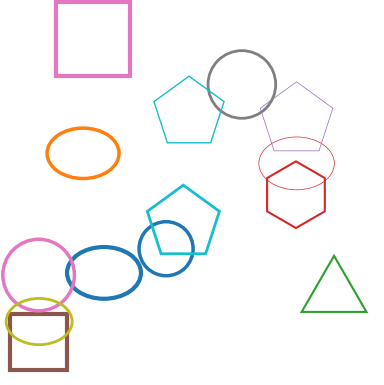[{"shape": "oval", "thickness": 3, "radius": 0.48, "center": [0.27, 0.291]}, {"shape": "circle", "thickness": 2.5, "radius": 0.35, "center": [0.431, 0.354]}, {"shape": "oval", "thickness": 2.5, "radius": 0.47, "center": [0.216, 0.602]}, {"shape": "triangle", "thickness": 1.5, "radius": 0.49, "center": [0.868, 0.238]}, {"shape": "hexagon", "thickness": 1.5, "radius": 0.43, "center": [0.769, 0.494]}, {"shape": "oval", "thickness": 0.5, "radius": 0.49, "center": [0.77, 0.576]}, {"shape": "pentagon", "thickness": 0.5, "radius": 0.5, "center": [0.77, 0.688]}, {"shape": "square", "thickness": 3, "radius": 0.37, "center": [0.1, 0.111]}, {"shape": "circle", "thickness": 2.5, "radius": 0.46, "center": [0.1, 0.286]}, {"shape": "square", "thickness": 3, "radius": 0.48, "center": [0.242, 0.899]}, {"shape": "circle", "thickness": 2, "radius": 0.44, "center": [0.628, 0.781]}, {"shape": "oval", "thickness": 2, "radius": 0.43, "center": [0.102, 0.165]}, {"shape": "pentagon", "thickness": 2, "radius": 0.49, "center": [0.476, 0.421]}, {"shape": "pentagon", "thickness": 1, "radius": 0.48, "center": [0.491, 0.706]}]